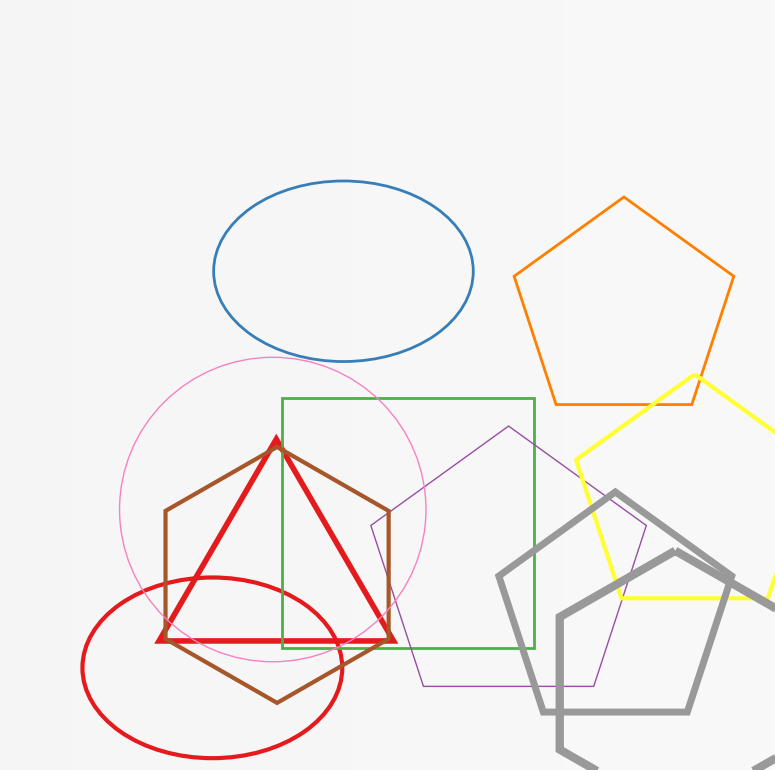[{"shape": "triangle", "thickness": 2, "radius": 0.87, "center": [0.357, 0.255]}, {"shape": "oval", "thickness": 1.5, "radius": 0.84, "center": [0.274, 0.133]}, {"shape": "oval", "thickness": 1, "radius": 0.84, "center": [0.443, 0.648]}, {"shape": "square", "thickness": 1, "radius": 0.81, "center": [0.527, 0.321]}, {"shape": "pentagon", "thickness": 0.5, "radius": 0.93, "center": [0.656, 0.26]}, {"shape": "pentagon", "thickness": 1, "radius": 0.75, "center": [0.805, 0.595]}, {"shape": "pentagon", "thickness": 1.5, "radius": 0.8, "center": [0.896, 0.353]}, {"shape": "hexagon", "thickness": 1.5, "radius": 0.83, "center": [0.358, 0.253]}, {"shape": "circle", "thickness": 0.5, "radius": 0.99, "center": [0.352, 0.338]}, {"shape": "pentagon", "thickness": 2.5, "radius": 0.79, "center": [0.794, 0.203]}, {"shape": "hexagon", "thickness": 3, "radius": 0.86, "center": [0.871, 0.113]}]